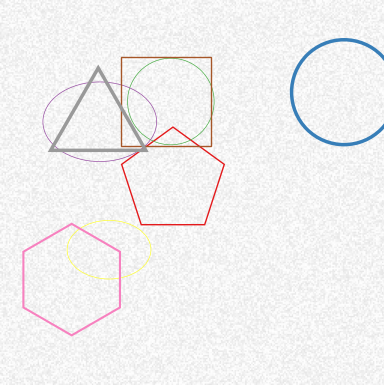[{"shape": "pentagon", "thickness": 1, "radius": 0.7, "center": [0.449, 0.53]}, {"shape": "circle", "thickness": 2.5, "radius": 0.68, "center": [0.894, 0.761]}, {"shape": "circle", "thickness": 0.5, "radius": 0.56, "center": [0.444, 0.736]}, {"shape": "oval", "thickness": 0.5, "radius": 0.74, "center": [0.259, 0.684]}, {"shape": "oval", "thickness": 0.5, "radius": 0.54, "center": [0.283, 0.351]}, {"shape": "square", "thickness": 1, "radius": 0.58, "center": [0.431, 0.737]}, {"shape": "hexagon", "thickness": 1.5, "radius": 0.72, "center": [0.186, 0.274]}, {"shape": "triangle", "thickness": 2.5, "radius": 0.71, "center": [0.255, 0.681]}]